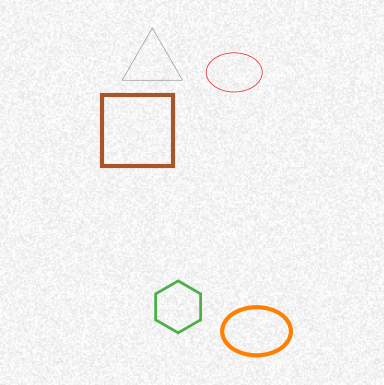[{"shape": "oval", "thickness": 0.5, "radius": 0.36, "center": [0.608, 0.812]}, {"shape": "hexagon", "thickness": 2, "radius": 0.34, "center": [0.463, 0.203]}, {"shape": "oval", "thickness": 3, "radius": 0.45, "center": [0.666, 0.14]}, {"shape": "square", "thickness": 3, "radius": 0.46, "center": [0.358, 0.662]}, {"shape": "triangle", "thickness": 0.5, "radius": 0.45, "center": [0.396, 0.837]}]